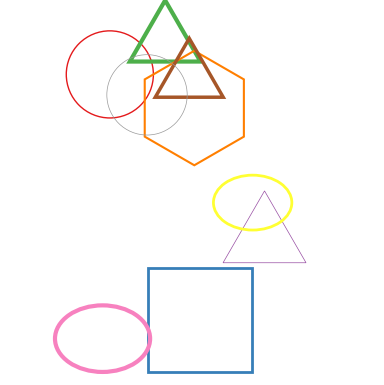[{"shape": "circle", "thickness": 1, "radius": 0.57, "center": [0.285, 0.807]}, {"shape": "square", "thickness": 2, "radius": 0.68, "center": [0.518, 0.17]}, {"shape": "triangle", "thickness": 3, "radius": 0.53, "center": [0.429, 0.893]}, {"shape": "triangle", "thickness": 0.5, "radius": 0.62, "center": [0.687, 0.38]}, {"shape": "hexagon", "thickness": 1.5, "radius": 0.74, "center": [0.505, 0.719]}, {"shape": "oval", "thickness": 2, "radius": 0.51, "center": [0.656, 0.474]}, {"shape": "triangle", "thickness": 2.5, "radius": 0.51, "center": [0.492, 0.798]}, {"shape": "oval", "thickness": 3, "radius": 0.62, "center": [0.266, 0.12]}, {"shape": "circle", "thickness": 0.5, "radius": 0.52, "center": [0.382, 0.754]}]